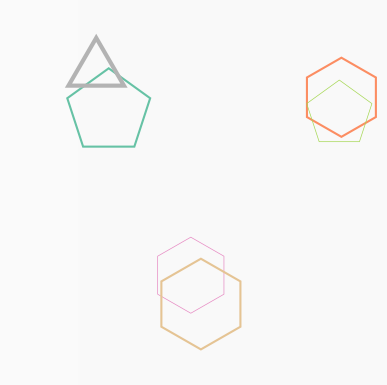[{"shape": "pentagon", "thickness": 1.5, "radius": 0.56, "center": [0.281, 0.71]}, {"shape": "hexagon", "thickness": 1.5, "radius": 0.51, "center": [0.881, 0.747]}, {"shape": "hexagon", "thickness": 0.5, "radius": 0.49, "center": [0.492, 0.285]}, {"shape": "pentagon", "thickness": 0.5, "radius": 0.44, "center": [0.876, 0.704]}, {"shape": "hexagon", "thickness": 1.5, "radius": 0.59, "center": [0.518, 0.21]}, {"shape": "triangle", "thickness": 3, "radius": 0.41, "center": [0.248, 0.819]}]